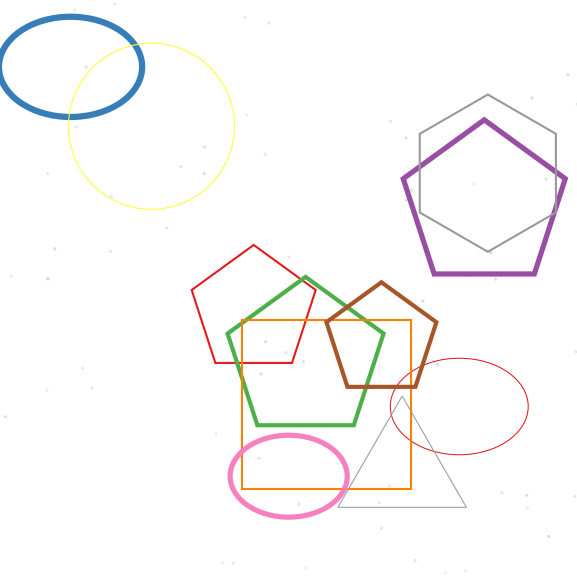[{"shape": "pentagon", "thickness": 1, "radius": 0.56, "center": [0.439, 0.462]}, {"shape": "oval", "thickness": 0.5, "radius": 0.6, "center": [0.795, 0.295]}, {"shape": "oval", "thickness": 3, "radius": 0.62, "center": [0.122, 0.883]}, {"shape": "pentagon", "thickness": 2, "radius": 0.71, "center": [0.529, 0.378]}, {"shape": "pentagon", "thickness": 2.5, "radius": 0.74, "center": [0.839, 0.644]}, {"shape": "square", "thickness": 1, "radius": 0.73, "center": [0.565, 0.299]}, {"shape": "circle", "thickness": 0.5, "radius": 0.72, "center": [0.262, 0.781]}, {"shape": "pentagon", "thickness": 2, "radius": 0.5, "center": [0.66, 0.41]}, {"shape": "oval", "thickness": 2.5, "radius": 0.51, "center": [0.5, 0.175]}, {"shape": "triangle", "thickness": 0.5, "radius": 0.64, "center": [0.696, 0.185]}, {"shape": "hexagon", "thickness": 1, "radius": 0.68, "center": [0.845, 0.699]}]